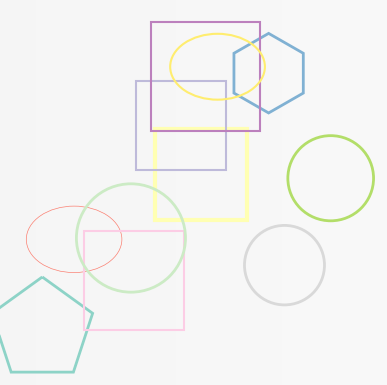[{"shape": "pentagon", "thickness": 2, "radius": 0.68, "center": [0.109, 0.144]}, {"shape": "square", "thickness": 3, "radius": 0.59, "center": [0.518, 0.547]}, {"shape": "square", "thickness": 1.5, "radius": 0.58, "center": [0.467, 0.675]}, {"shape": "oval", "thickness": 0.5, "radius": 0.62, "center": [0.191, 0.378]}, {"shape": "hexagon", "thickness": 2, "radius": 0.52, "center": [0.693, 0.81]}, {"shape": "circle", "thickness": 2, "radius": 0.55, "center": [0.853, 0.537]}, {"shape": "square", "thickness": 1.5, "radius": 0.65, "center": [0.346, 0.271]}, {"shape": "circle", "thickness": 2, "radius": 0.52, "center": [0.734, 0.311]}, {"shape": "square", "thickness": 1.5, "radius": 0.71, "center": [0.53, 0.801]}, {"shape": "circle", "thickness": 2, "radius": 0.7, "center": [0.338, 0.382]}, {"shape": "oval", "thickness": 1.5, "radius": 0.61, "center": [0.561, 0.827]}]